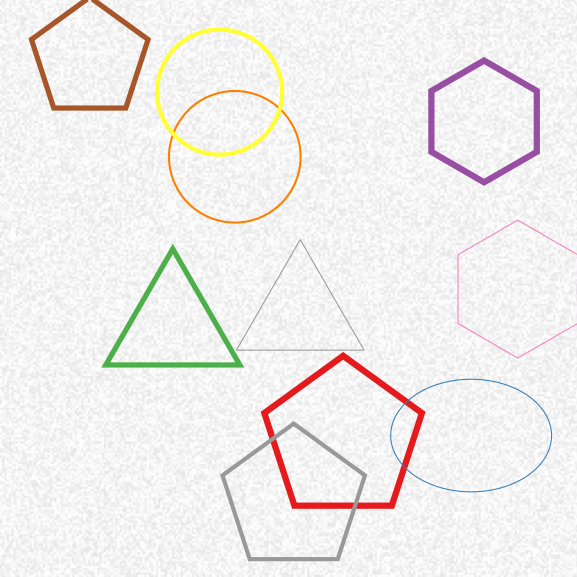[{"shape": "pentagon", "thickness": 3, "radius": 0.72, "center": [0.594, 0.24]}, {"shape": "oval", "thickness": 0.5, "radius": 0.7, "center": [0.816, 0.245]}, {"shape": "triangle", "thickness": 2.5, "radius": 0.67, "center": [0.299, 0.434]}, {"shape": "hexagon", "thickness": 3, "radius": 0.53, "center": [0.838, 0.789]}, {"shape": "circle", "thickness": 1, "radius": 0.57, "center": [0.407, 0.728]}, {"shape": "circle", "thickness": 2, "radius": 0.54, "center": [0.38, 0.84]}, {"shape": "pentagon", "thickness": 2.5, "radius": 0.53, "center": [0.155, 0.898]}, {"shape": "hexagon", "thickness": 0.5, "radius": 0.6, "center": [0.897, 0.499]}, {"shape": "pentagon", "thickness": 2, "radius": 0.65, "center": [0.509, 0.136]}, {"shape": "triangle", "thickness": 0.5, "radius": 0.64, "center": [0.52, 0.457]}]